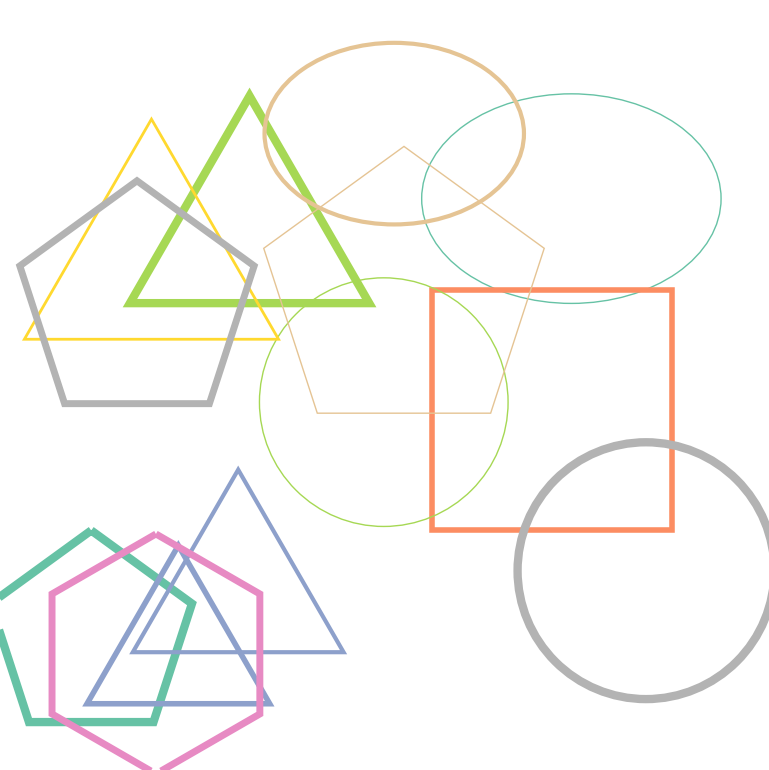[{"shape": "pentagon", "thickness": 3, "radius": 0.69, "center": [0.118, 0.174]}, {"shape": "oval", "thickness": 0.5, "radius": 0.97, "center": [0.742, 0.742]}, {"shape": "square", "thickness": 2, "radius": 0.78, "center": [0.717, 0.467]}, {"shape": "triangle", "thickness": 2, "radius": 0.68, "center": [0.232, 0.155]}, {"shape": "triangle", "thickness": 1.5, "radius": 0.79, "center": [0.309, 0.232]}, {"shape": "hexagon", "thickness": 2.5, "radius": 0.78, "center": [0.203, 0.151]}, {"shape": "circle", "thickness": 0.5, "radius": 0.81, "center": [0.498, 0.478]}, {"shape": "triangle", "thickness": 3, "radius": 0.9, "center": [0.324, 0.696]}, {"shape": "triangle", "thickness": 1, "radius": 0.95, "center": [0.197, 0.655]}, {"shape": "pentagon", "thickness": 0.5, "radius": 0.96, "center": [0.525, 0.618]}, {"shape": "oval", "thickness": 1.5, "radius": 0.84, "center": [0.512, 0.826]}, {"shape": "pentagon", "thickness": 2.5, "radius": 0.8, "center": [0.178, 0.605]}, {"shape": "circle", "thickness": 3, "radius": 0.83, "center": [0.839, 0.259]}]